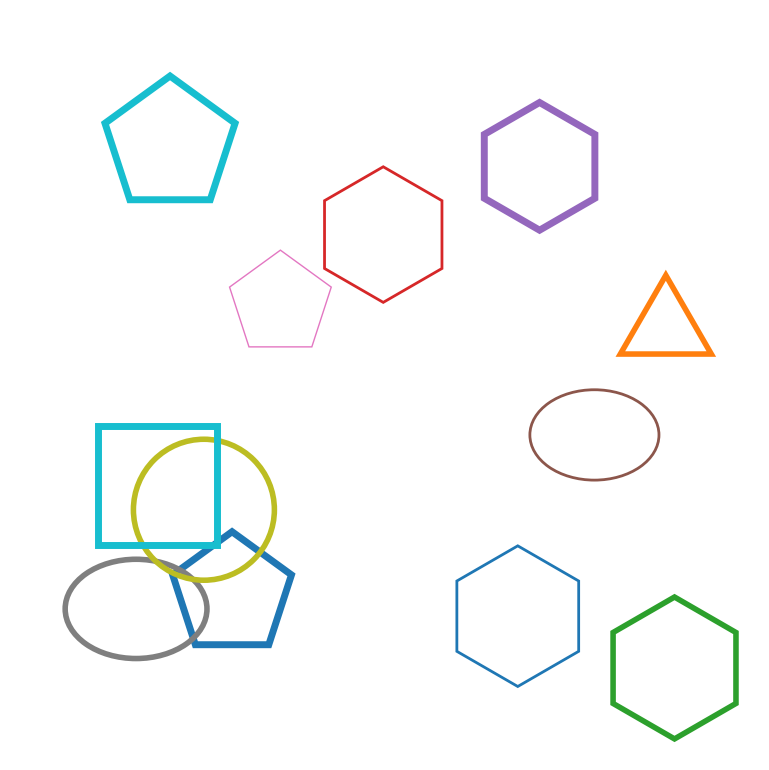[{"shape": "hexagon", "thickness": 1, "radius": 0.46, "center": [0.672, 0.2]}, {"shape": "pentagon", "thickness": 2.5, "radius": 0.41, "center": [0.301, 0.228]}, {"shape": "triangle", "thickness": 2, "radius": 0.34, "center": [0.865, 0.574]}, {"shape": "hexagon", "thickness": 2, "radius": 0.46, "center": [0.876, 0.132]}, {"shape": "hexagon", "thickness": 1, "radius": 0.44, "center": [0.498, 0.695]}, {"shape": "hexagon", "thickness": 2.5, "radius": 0.41, "center": [0.701, 0.784]}, {"shape": "oval", "thickness": 1, "radius": 0.42, "center": [0.772, 0.435]}, {"shape": "pentagon", "thickness": 0.5, "radius": 0.35, "center": [0.364, 0.606]}, {"shape": "oval", "thickness": 2, "radius": 0.46, "center": [0.177, 0.209]}, {"shape": "circle", "thickness": 2, "radius": 0.46, "center": [0.265, 0.338]}, {"shape": "pentagon", "thickness": 2.5, "radius": 0.44, "center": [0.221, 0.812]}, {"shape": "square", "thickness": 2.5, "radius": 0.39, "center": [0.205, 0.37]}]